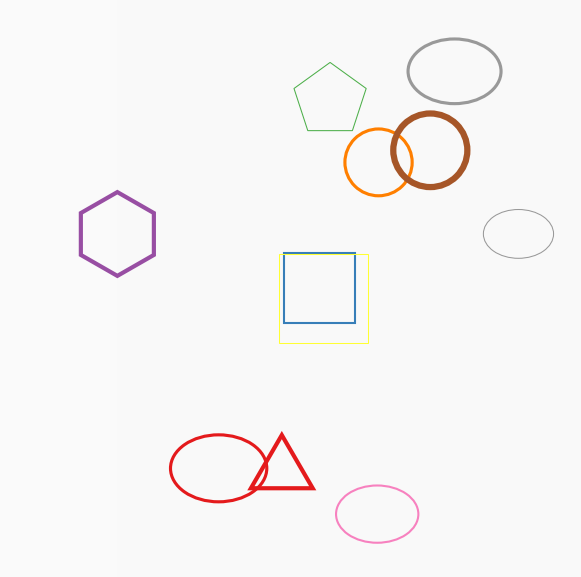[{"shape": "oval", "thickness": 1.5, "radius": 0.41, "center": [0.376, 0.188]}, {"shape": "triangle", "thickness": 2, "radius": 0.31, "center": [0.485, 0.184]}, {"shape": "square", "thickness": 1, "radius": 0.3, "center": [0.55, 0.5]}, {"shape": "pentagon", "thickness": 0.5, "radius": 0.33, "center": [0.568, 0.826]}, {"shape": "hexagon", "thickness": 2, "radius": 0.36, "center": [0.202, 0.594]}, {"shape": "circle", "thickness": 1.5, "radius": 0.29, "center": [0.651, 0.718]}, {"shape": "square", "thickness": 0.5, "radius": 0.38, "center": [0.557, 0.483]}, {"shape": "circle", "thickness": 3, "radius": 0.32, "center": [0.74, 0.739]}, {"shape": "oval", "thickness": 1, "radius": 0.35, "center": [0.649, 0.109]}, {"shape": "oval", "thickness": 0.5, "radius": 0.3, "center": [0.892, 0.594]}, {"shape": "oval", "thickness": 1.5, "radius": 0.4, "center": [0.782, 0.876]}]